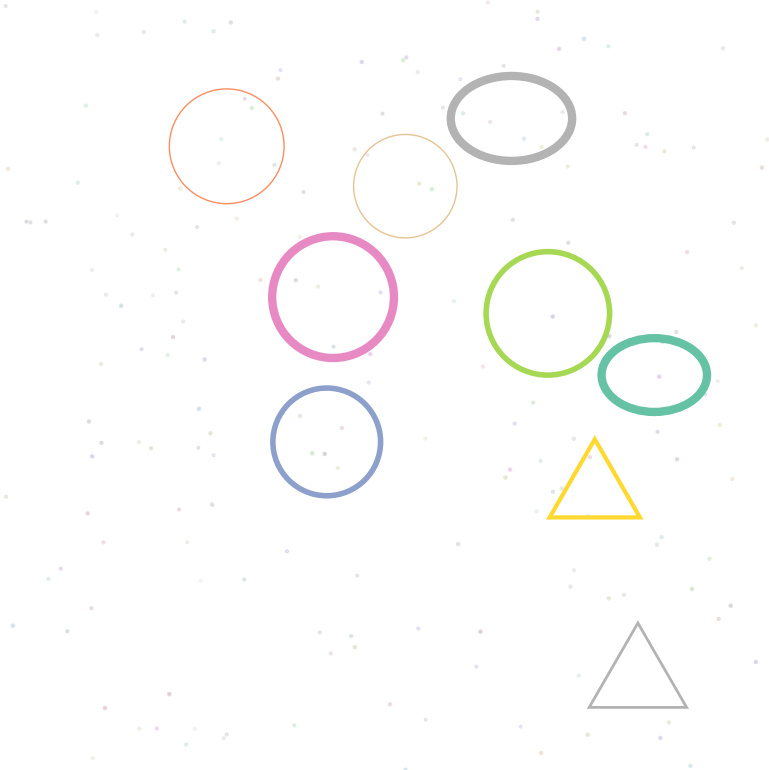[{"shape": "oval", "thickness": 3, "radius": 0.34, "center": [0.85, 0.513]}, {"shape": "circle", "thickness": 0.5, "radius": 0.37, "center": [0.294, 0.81]}, {"shape": "circle", "thickness": 2, "radius": 0.35, "center": [0.424, 0.426]}, {"shape": "circle", "thickness": 3, "radius": 0.4, "center": [0.433, 0.614]}, {"shape": "circle", "thickness": 2, "radius": 0.4, "center": [0.711, 0.593]}, {"shape": "triangle", "thickness": 1.5, "radius": 0.34, "center": [0.772, 0.362]}, {"shape": "circle", "thickness": 0.5, "radius": 0.34, "center": [0.526, 0.758]}, {"shape": "oval", "thickness": 3, "radius": 0.39, "center": [0.664, 0.846]}, {"shape": "triangle", "thickness": 1, "radius": 0.37, "center": [0.828, 0.118]}]